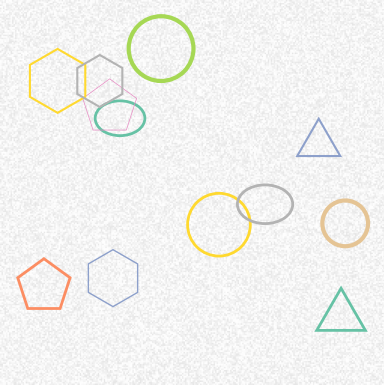[{"shape": "oval", "thickness": 2, "radius": 0.32, "center": [0.312, 0.693]}, {"shape": "triangle", "thickness": 2, "radius": 0.36, "center": [0.886, 0.178]}, {"shape": "pentagon", "thickness": 2, "radius": 0.36, "center": [0.114, 0.257]}, {"shape": "hexagon", "thickness": 1, "radius": 0.37, "center": [0.293, 0.278]}, {"shape": "triangle", "thickness": 1.5, "radius": 0.32, "center": [0.828, 0.627]}, {"shape": "pentagon", "thickness": 0.5, "radius": 0.37, "center": [0.285, 0.722]}, {"shape": "circle", "thickness": 3, "radius": 0.42, "center": [0.418, 0.874]}, {"shape": "hexagon", "thickness": 1.5, "radius": 0.42, "center": [0.15, 0.79]}, {"shape": "circle", "thickness": 2, "radius": 0.41, "center": [0.569, 0.416]}, {"shape": "circle", "thickness": 3, "radius": 0.3, "center": [0.897, 0.42]}, {"shape": "oval", "thickness": 2, "radius": 0.36, "center": [0.688, 0.47]}, {"shape": "hexagon", "thickness": 1.5, "radius": 0.34, "center": [0.259, 0.79]}]